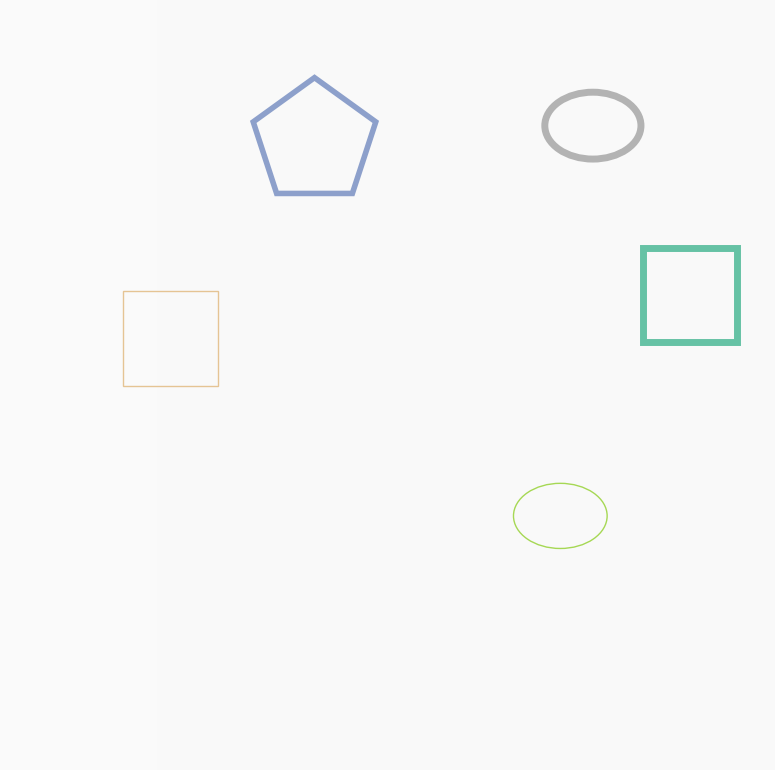[{"shape": "square", "thickness": 2.5, "radius": 0.3, "center": [0.891, 0.617]}, {"shape": "pentagon", "thickness": 2, "radius": 0.42, "center": [0.406, 0.816]}, {"shape": "oval", "thickness": 0.5, "radius": 0.3, "center": [0.723, 0.33]}, {"shape": "square", "thickness": 0.5, "radius": 0.31, "center": [0.22, 0.56]}, {"shape": "oval", "thickness": 2.5, "radius": 0.31, "center": [0.765, 0.837]}]